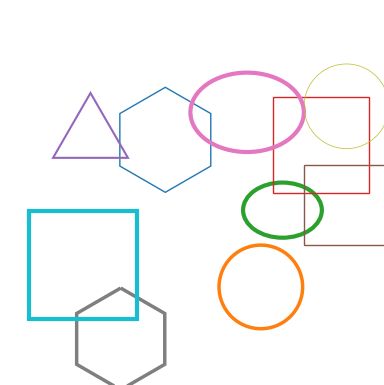[{"shape": "hexagon", "thickness": 1, "radius": 0.68, "center": [0.429, 0.637]}, {"shape": "circle", "thickness": 2.5, "radius": 0.54, "center": [0.678, 0.255]}, {"shape": "oval", "thickness": 3, "radius": 0.51, "center": [0.734, 0.454]}, {"shape": "square", "thickness": 1, "radius": 0.63, "center": [0.834, 0.623]}, {"shape": "triangle", "thickness": 1.5, "radius": 0.56, "center": [0.235, 0.646]}, {"shape": "square", "thickness": 1, "radius": 0.52, "center": [0.895, 0.468]}, {"shape": "oval", "thickness": 3, "radius": 0.74, "center": [0.642, 0.708]}, {"shape": "hexagon", "thickness": 2.5, "radius": 0.66, "center": [0.314, 0.12]}, {"shape": "circle", "thickness": 0.5, "radius": 0.55, "center": [0.9, 0.724]}, {"shape": "square", "thickness": 3, "radius": 0.7, "center": [0.216, 0.311]}]